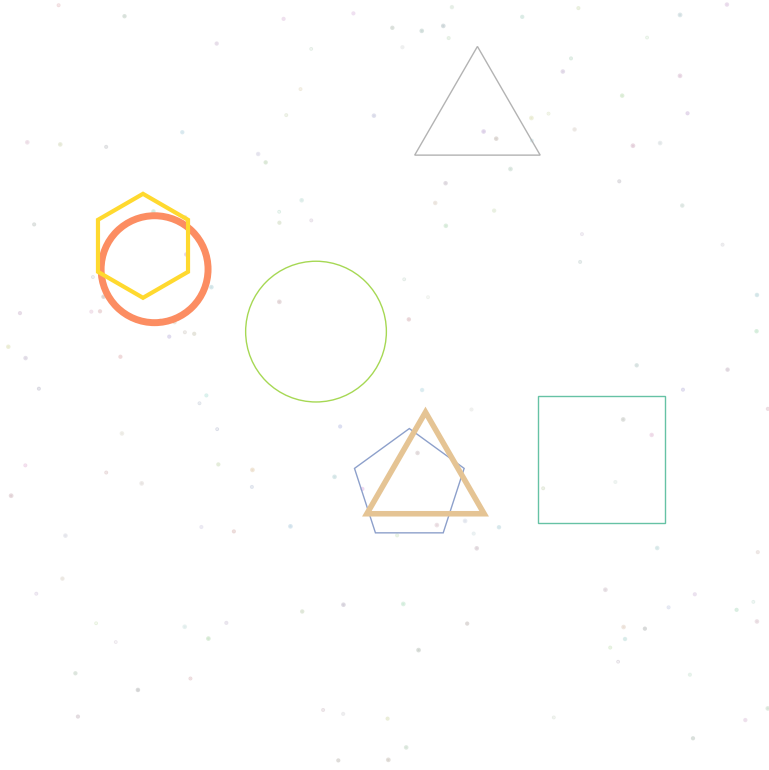[{"shape": "square", "thickness": 0.5, "radius": 0.41, "center": [0.781, 0.403]}, {"shape": "circle", "thickness": 2.5, "radius": 0.35, "center": [0.201, 0.65]}, {"shape": "pentagon", "thickness": 0.5, "radius": 0.37, "center": [0.532, 0.369]}, {"shape": "circle", "thickness": 0.5, "radius": 0.46, "center": [0.41, 0.569]}, {"shape": "hexagon", "thickness": 1.5, "radius": 0.34, "center": [0.186, 0.681]}, {"shape": "triangle", "thickness": 2, "radius": 0.44, "center": [0.553, 0.377]}, {"shape": "triangle", "thickness": 0.5, "radius": 0.47, "center": [0.62, 0.846]}]